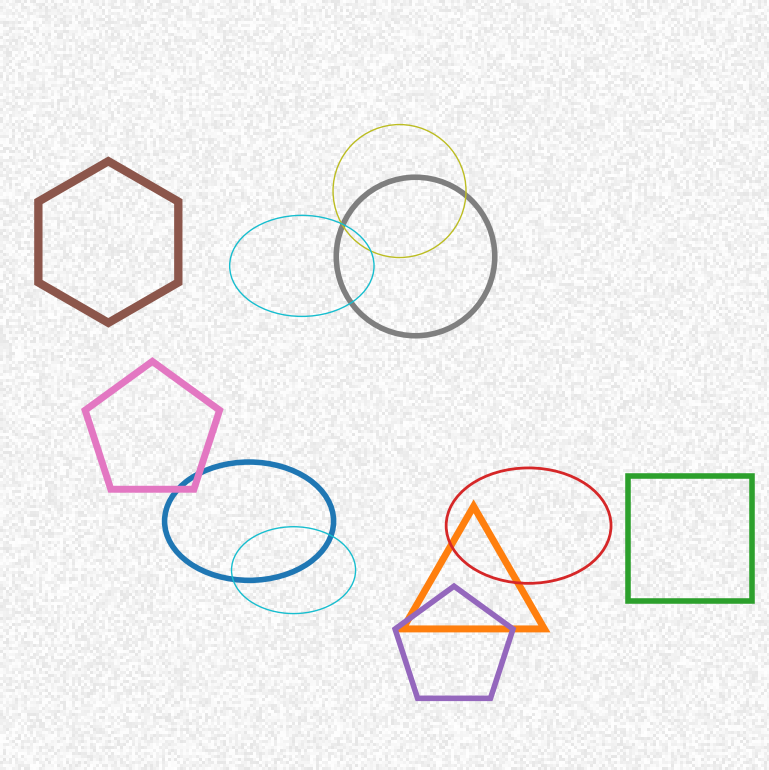[{"shape": "oval", "thickness": 2, "radius": 0.55, "center": [0.323, 0.323]}, {"shape": "triangle", "thickness": 2.5, "radius": 0.53, "center": [0.615, 0.236]}, {"shape": "square", "thickness": 2, "radius": 0.41, "center": [0.896, 0.301]}, {"shape": "oval", "thickness": 1, "radius": 0.54, "center": [0.686, 0.317]}, {"shape": "pentagon", "thickness": 2, "radius": 0.4, "center": [0.59, 0.158]}, {"shape": "hexagon", "thickness": 3, "radius": 0.52, "center": [0.141, 0.686]}, {"shape": "pentagon", "thickness": 2.5, "radius": 0.46, "center": [0.198, 0.439]}, {"shape": "circle", "thickness": 2, "radius": 0.51, "center": [0.54, 0.667]}, {"shape": "circle", "thickness": 0.5, "radius": 0.43, "center": [0.519, 0.752]}, {"shape": "oval", "thickness": 0.5, "radius": 0.4, "center": [0.381, 0.26]}, {"shape": "oval", "thickness": 0.5, "radius": 0.47, "center": [0.392, 0.655]}]